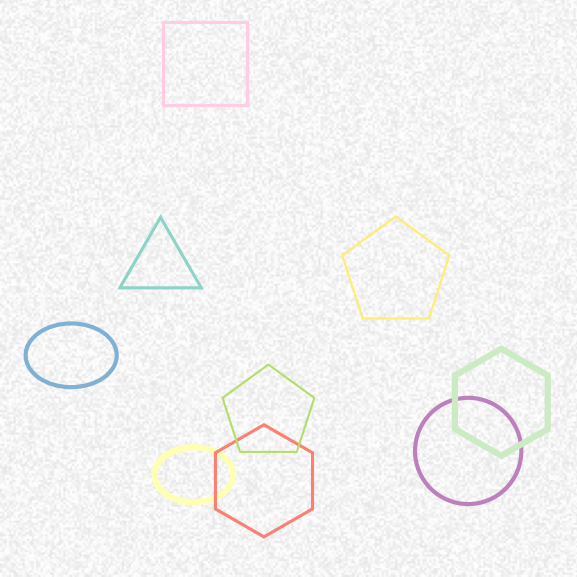[{"shape": "triangle", "thickness": 1.5, "radius": 0.41, "center": [0.278, 0.541]}, {"shape": "oval", "thickness": 3, "radius": 0.34, "center": [0.336, 0.177]}, {"shape": "hexagon", "thickness": 1.5, "radius": 0.49, "center": [0.457, 0.167]}, {"shape": "oval", "thickness": 2, "radius": 0.39, "center": [0.123, 0.384]}, {"shape": "pentagon", "thickness": 1, "radius": 0.42, "center": [0.465, 0.284]}, {"shape": "square", "thickness": 1.5, "radius": 0.36, "center": [0.355, 0.89]}, {"shape": "circle", "thickness": 2, "radius": 0.46, "center": [0.811, 0.218]}, {"shape": "hexagon", "thickness": 3, "radius": 0.46, "center": [0.868, 0.303]}, {"shape": "pentagon", "thickness": 1, "radius": 0.49, "center": [0.685, 0.527]}]